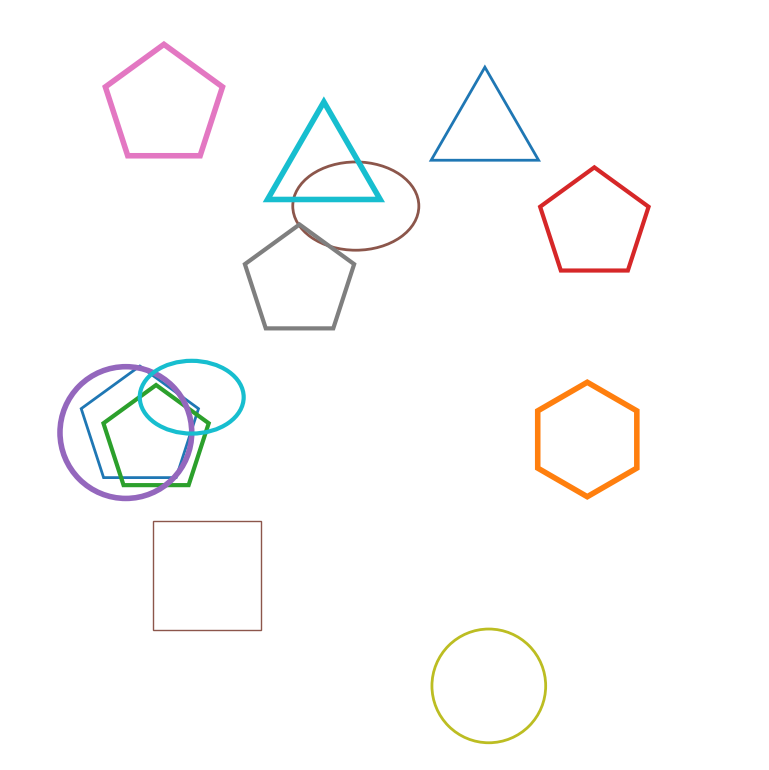[{"shape": "pentagon", "thickness": 1, "radius": 0.4, "center": [0.182, 0.445]}, {"shape": "triangle", "thickness": 1, "radius": 0.4, "center": [0.63, 0.832]}, {"shape": "hexagon", "thickness": 2, "radius": 0.37, "center": [0.763, 0.429]}, {"shape": "pentagon", "thickness": 1.5, "radius": 0.36, "center": [0.203, 0.428]}, {"shape": "pentagon", "thickness": 1.5, "radius": 0.37, "center": [0.772, 0.709]}, {"shape": "circle", "thickness": 2, "radius": 0.43, "center": [0.163, 0.438]}, {"shape": "square", "thickness": 0.5, "radius": 0.35, "center": [0.269, 0.253]}, {"shape": "oval", "thickness": 1, "radius": 0.41, "center": [0.462, 0.732]}, {"shape": "pentagon", "thickness": 2, "radius": 0.4, "center": [0.213, 0.862]}, {"shape": "pentagon", "thickness": 1.5, "radius": 0.37, "center": [0.389, 0.634]}, {"shape": "circle", "thickness": 1, "radius": 0.37, "center": [0.635, 0.109]}, {"shape": "triangle", "thickness": 2, "radius": 0.42, "center": [0.421, 0.783]}, {"shape": "oval", "thickness": 1.5, "radius": 0.34, "center": [0.249, 0.484]}]